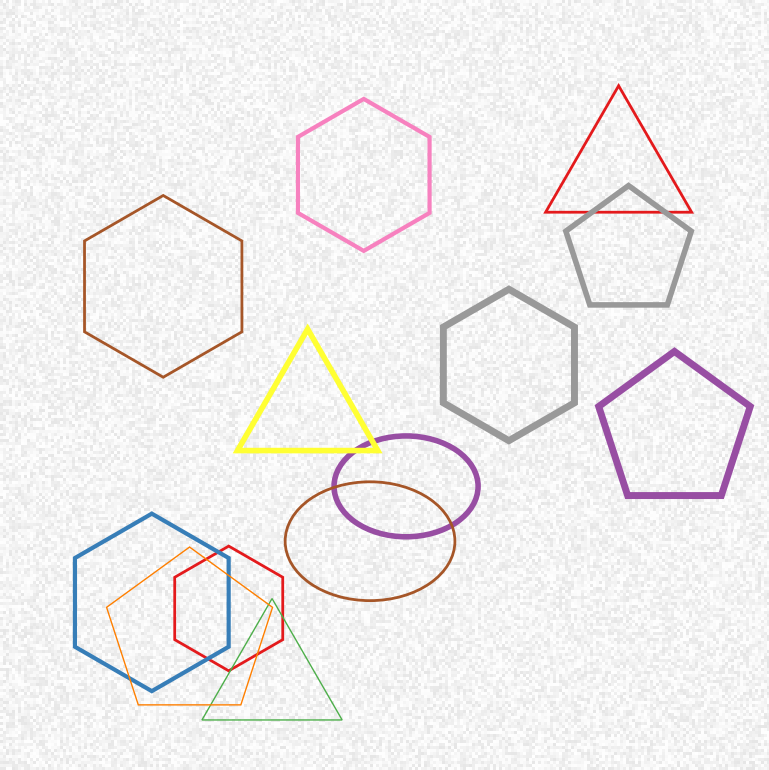[{"shape": "triangle", "thickness": 1, "radius": 0.55, "center": [0.803, 0.779]}, {"shape": "hexagon", "thickness": 1, "radius": 0.4, "center": [0.297, 0.21]}, {"shape": "hexagon", "thickness": 1.5, "radius": 0.58, "center": [0.197, 0.218]}, {"shape": "triangle", "thickness": 0.5, "radius": 0.53, "center": [0.353, 0.118]}, {"shape": "oval", "thickness": 2, "radius": 0.47, "center": [0.527, 0.368]}, {"shape": "pentagon", "thickness": 2.5, "radius": 0.52, "center": [0.876, 0.44]}, {"shape": "pentagon", "thickness": 0.5, "radius": 0.57, "center": [0.246, 0.176]}, {"shape": "triangle", "thickness": 2, "radius": 0.53, "center": [0.4, 0.467]}, {"shape": "oval", "thickness": 1, "radius": 0.55, "center": [0.481, 0.297]}, {"shape": "hexagon", "thickness": 1, "radius": 0.59, "center": [0.212, 0.628]}, {"shape": "hexagon", "thickness": 1.5, "radius": 0.49, "center": [0.472, 0.773]}, {"shape": "hexagon", "thickness": 2.5, "radius": 0.49, "center": [0.661, 0.526]}, {"shape": "pentagon", "thickness": 2, "radius": 0.43, "center": [0.816, 0.673]}]